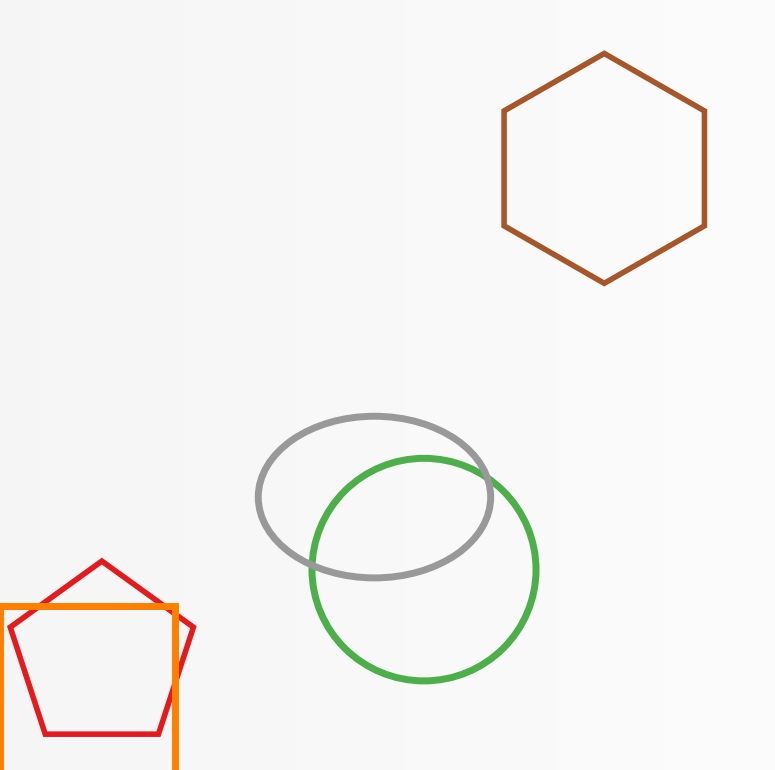[{"shape": "pentagon", "thickness": 2, "radius": 0.62, "center": [0.131, 0.147]}, {"shape": "circle", "thickness": 2.5, "radius": 0.72, "center": [0.547, 0.26]}, {"shape": "square", "thickness": 2.5, "radius": 0.56, "center": [0.113, 0.101]}, {"shape": "hexagon", "thickness": 2, "radius": 0.75, "center": [0.78, 0.781]}, {"shape": "oval", "thickness": 2.5, "radius": 0.75, "center": [0.483, 0.354]}]